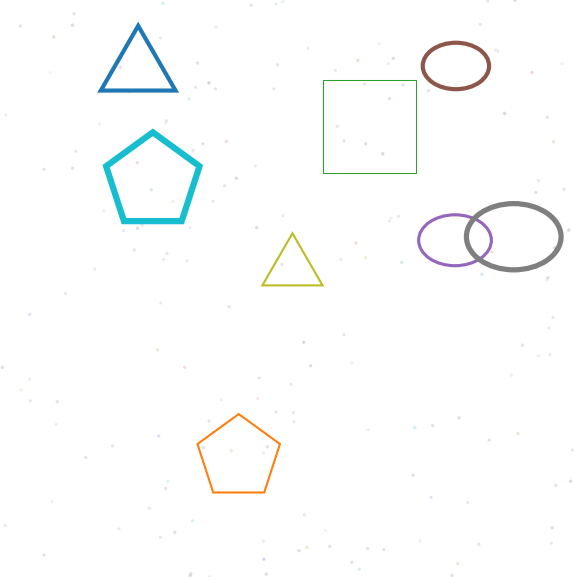[{"shape": "triangle", "thickness": 2, "radius": 0.37, "center": [0.239, 0.88]}, {"shape": "pentagon", "thickness": 1, "radius": 0.38, "center": [0.413, 0.207]}, {"shape": "square", "thickness": 0.5, "radius": 0.4, "center": [0.641, 0.78]}, {"shape": "oval", "thickness": 1.5, "radius": 0.31, "center": [0.788, 0.583]}, {"shape": "oval", "thickness": 2, "radius": 0.29, "center": [0.789, 0.885]}, {"shape": "oval", "thickness": 2.5, "radius": 0.41, "center": [0.89, 0.589]}, {"shape": "triangle", "thickness": 1, "radius": 0.3, "center": [0.506, 0.535]}, {"shape": "pentagon", "thickness": 3, "radius": 0.43, "center": [0.265, 0.685]}]